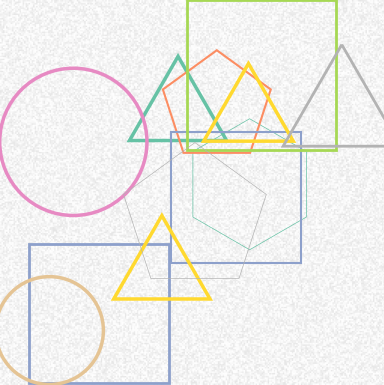[{"shape": "triangle", "thickness": 2.5, "radius": 0.73, "center": [0.462, 0.708]}, {"shape": "hexagon", "thickness": 0.5, "radius": 0.85, "center": [0.648, 0.521]}, {"shape": "pentagon", "thickness": 1.5, "radius": 0.74, "center": [0.563, 0.722]}, {"shape": "square", "thickness": 2, "radius": 0.9, "center": [0.258, 0.186]}, {"shape": "square", "thickness": 1.5, "radius": 0.85, "center": [0.613, 0.486]}, {"shape": "circle", "thickness": 2.5, "radius": 0.96, "center": [0.19, 0.632]}, {"shape": "square", "thickness": 2, "radius": 0.97, "center": [0.68, 0.805]}, {"shape": "triangle", "thickness": 2.5, "radius": 0.67, "center": [0.645, 0.701]}, {"shape": "triangle", "thickness": 2.5, "radius": 0.72, "center": [0.42, 0.296]}, {"shape": "circle", "thickness": 2.5, "radius": 0.7, "center": [0.129, 0.141]}, {"shape": "pentagon", "thickness": 0.5, "radius": 0.97, "center": [0.506, 0.435]}, {"shape": "triangle", "thickness": 2, "radius": 0.88, "center": [0.888, 0.708]}]